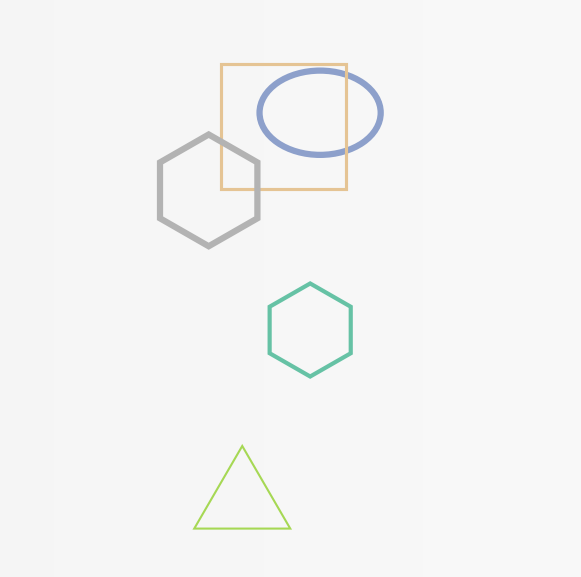[{"shape": "hexagon", "thickness": 2, "radius": 0.4, "center": [0.534, 0.428]}, {"shape": "oval", "thickness": 3, "radius": 0.52, "center": [0.551, 0.804]}, {"shape": "triangle", "thickness": 1, "radius": 0.48, "center": [0.417, 0.132]}, {"shape": "square", "thickness": 1.5, "radius": 0.54, "center": [0.487, 0.78]}, {"shape": "hexagon", "thickness": 3, "radius": 0.48, "center": [0.359, 0.669]}]